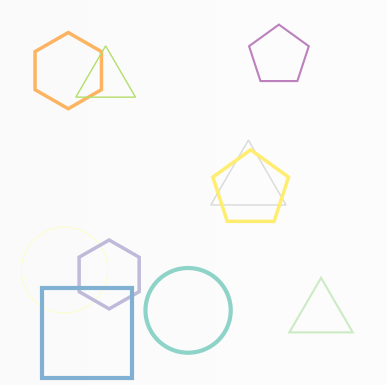[{"shape": "circle", "thickness": 3, "radius": 0.55, "center": [0.485, 0.194]}, {"shape": "circle", "thickness": 0.5, "radius": 0.56, "center": [0.167, 0.299]}, {"shape": "hexagon", "thickness": 2.5, "radius": 0.45, "center": [0.282, 0.287]}, {"shape": "square", "thickness": 3, "radius": 0.58, "center": [0.224, 0.135]}, {"shape": "hexagon", "thickness": 2.5, "radius": 0.49, "center": [0.176, 0.817]}, {"shape": "triangle", "thickness": 1, "radius": 0.44, "center": [0.273, 0.792]}, {"shape": "triangle", "thickness": 1, "radius": 0.56, "center": [0.641, 0.524]}, {"shape": "pentagon", "thickness": 1.5, "radius": 0.41, "center": [0.72, 0.855]}, {"shape": "triangle", "thickness": 1.5, "radius": 0.47, "center": [0.829, 0.184]}, {"shape": "pentagon", "thickness": 2.5, "radius": 0.51, "center": [0.647, 0.508]}]